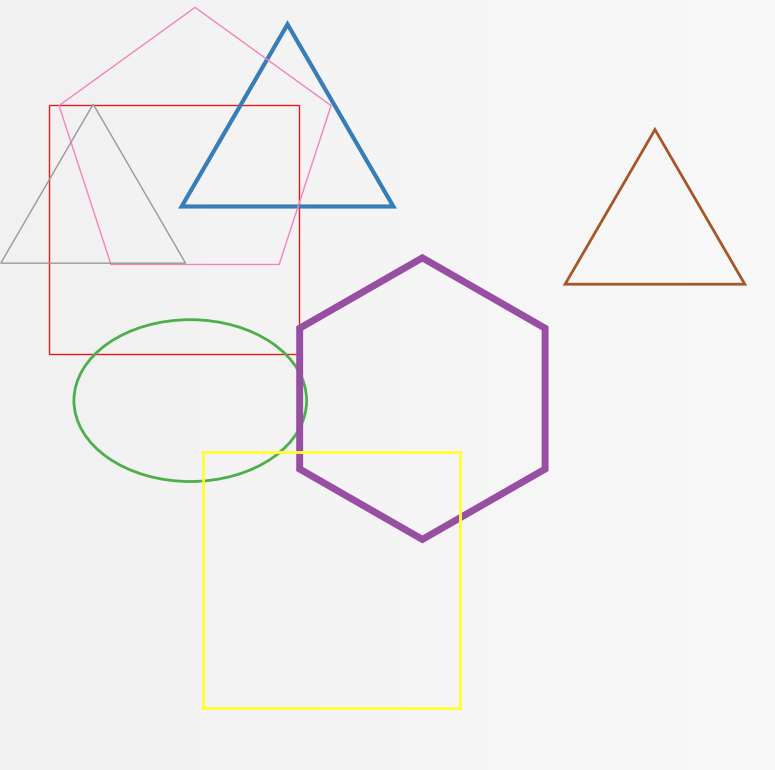[{"shape": "square", "thickness": 0.5, "radius": 0.81, "center": [0.225, 0.702]}, {"shape": "triangle", "thickness": 1.5, "radius": 0.79, "center": [0.371, 0.811]}, {"shape": "oval", "thickness": 1, "radius": 0.75, "center": [0.246, 0.48]}, {"shape": "hexagon", "thickness": 2.5, "radius": 0.91, "center": [0.545, 0.482]}, {"shape": "square", "thickness": 1, "radius": 0.83, "center": [0.427, 0.247]}, {"shape": "triangle", "thickness": 1, "radius": 0.67, "center": [0.845, 0.698]}, {"shape": "pentagon", "thickness": 0.5, "radius": 0.92, "center": [0.252, 0.806]}, {"shape": "triangle", "thickness": 0.5, "radius": 0.69, "center": [0.12, 0.727]}]